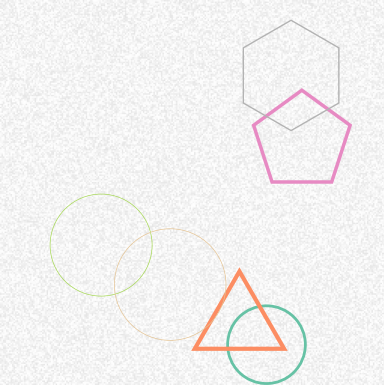[{"shape": "circle", "thickness": 2, "radius": 0.5, "center": [0.692, 0.105]}, {"shape": "triangle", "thickness": 3, "radius": 0.67, "center": [0.622, 0.161]}, {"shape": "pentagon", "thickness": 2.5, "radius": 0.66, "center": [0.784, 0.634]}, {"shape": "circle", "thickness": 0.5, "radius": 0.66, "center": [0.263, 0.363]}, {"shape": "circle", "thickness": 0.5, "radius": 0.72, "center": [0.442, 0.261]}, {"shape": "hexagon", "thickness": 1, "radius": 0.72, "center": [0.756, 0.804]}]